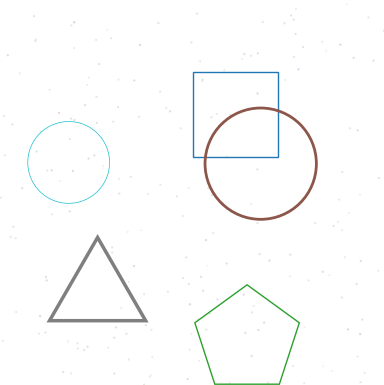[{"shape": "square", "thickness": 1, "radius": 0.55, "center": [0.612, 0.703]}, {"shape": "pentagon", "thickness": 1, "radius": 0.71, "center": [0.642, 0.118]}, {"shape": "circle", "thickness": 2, "radius": 0.72, "center": [0.677, 0.575]}, {"shape": "triangle", "thickness": 2.5, "radius": 0.72, "center": [0.253, 0.239]}, {"shape": "circle", "thickness": 0.5, "radius": 0.53, "center": [0.178, 0.578]}]